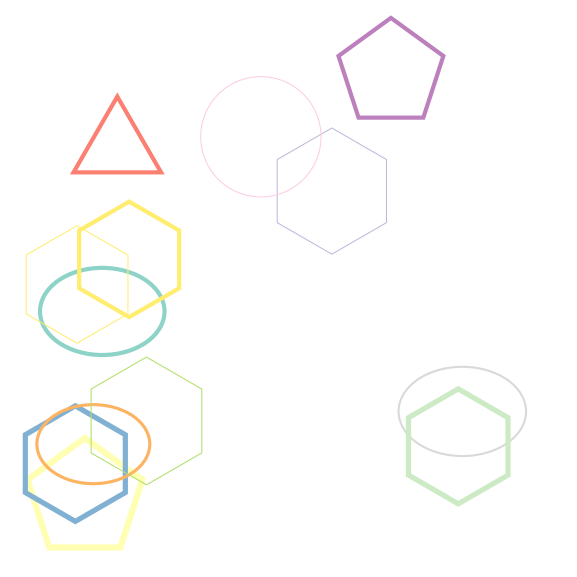[{"shape": "oval", "thickness": 2, "radius": 0.54, "center": [0.177, 0.46]}, {"shape": "pentagon", "thickness": 3, "radius": 0.52, "center": [0.147, 0.136]}, {"shape": "hexagon", "thickness": 0.5, "radius": 0.55, "center": [0.575, 0.668]}, {"shape": "triangle", "thickness": 2, "radius": 0.44, "center": [0.203, 0.744]}, {"shape": "hexagon", "thickness": 2.5, "radius": 0.5, "center": [0.13, 0.196]}, {"shape": "oval", "thickness": 1.5, "radius": 0.49, "center": [0.162, 0.23]}, {"shape": "hexagon", "thickness": 0.5, "radius": 0.55, "center": [0.254, 0.27]}, {"shape": "circle", "thickness": 0.5, "radius": 0.52, "center": [0.452, 0.762]}, {"shape": "oval", "thickness": 1, "radius": 0.55, "center": [0.801, 0.287]}, {"shape": "pentagon", "thickness": 2, "radius": 0.48, "center": [0.677, 0.873]}, {"shape": "hexagon", "thickness": 2.5, "radius": 0.5, "center": [0.794, 0.226]}, {"shape": "hexagon", "thickness": 0.5, "radius": 0.51, "center": [0.133, 0.507]}, {"shape": "hexagon", "thickness": 2, "radius": 0.5, "center": [0.224, 0.55]}]